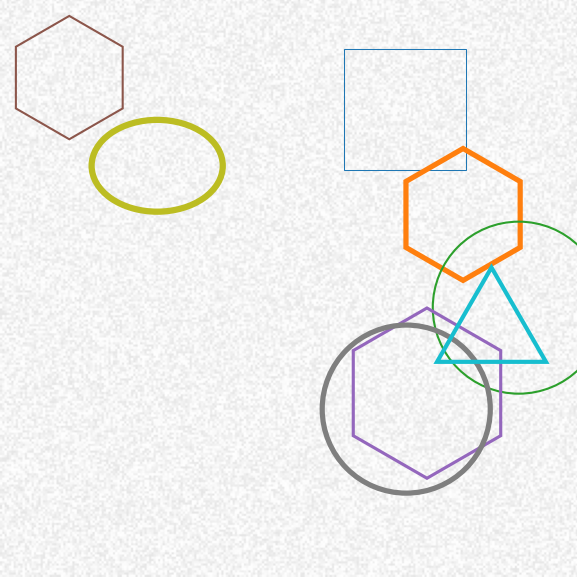[{"shape": "square", "thickness": 0.5, "radius": 0.53, "center": [0.702, 0.809]}, {"shape": "hexagon", "thickness": 2.5, "radius": 0.57, "center": [0.802, 0.628]}, {"shape": "circle", "thickness": 1, "radius": 0.74, "center": [0.898, 0.466]}, {"shape": "hexagon", "thickness": 1.5, "radius": 0.74, "center": [0.739, 0.318]}, {"shape": "hexagon", "thickness": 1, "radius": 0.53, "center": [0.12, 0.865]}, {"shape": "circle", "thickness": 2.5, "radius": 0.73, "center": [0.703, 0.291]}, {"shape": "oval", "thickness": 3, "radius": 0.57, "center": [0.272, 0.712]}, {"shape": "triangle", "thickness": 2, "radius": 0.54, "center": [0.851, 0.427]}]